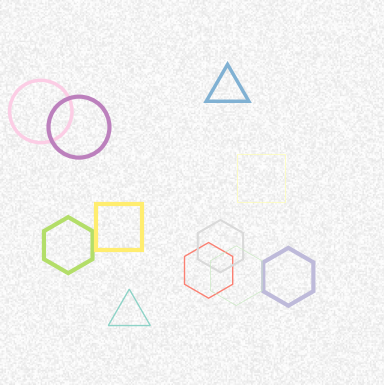[{"shape": "triangle", "thickness": 1, "radius": 0.32, "center": [0.336, 0.186]}, {"shape": "square", "thickness": 0.5, "radius": 0.31, "center": [0.678, 0.538]}, {"shape": "hexagon", "thickness": 3, "radius": 0.38, "center": [0.749, 0.281]}, {"shape": "hexagon", "thickness": 1, "radius": 0.36, "center": [0.542, 0.298]}, {"shape": "triangle", "thickness": 2.5, "radius": 0.32, "center": [0.591, 0.769]}, {"shape": "hexagon", "thickness": 3, "radius": 0.36, "center": [0.177, 0.363]}, {"shape": "circle", "thickness": 2.5, "radius": 0.41, "center": [0.106, 0.71]}, {"shape": "hexagon", "thickness": 1.5, "radius": 0.34, "center": [0.573, 0.361]}, {"shape": "circle", "thickness": 3, "radius": 0.4, "center": [0.205, 0.67]}, {"shape": "hexagon", "thickness": 0.5, "radius": 0.39, "center": [0.614, 0.284]}, {"shape": "square", "thickness": 3, "radius": 0.3, "center": [0.309, 0.411]}]